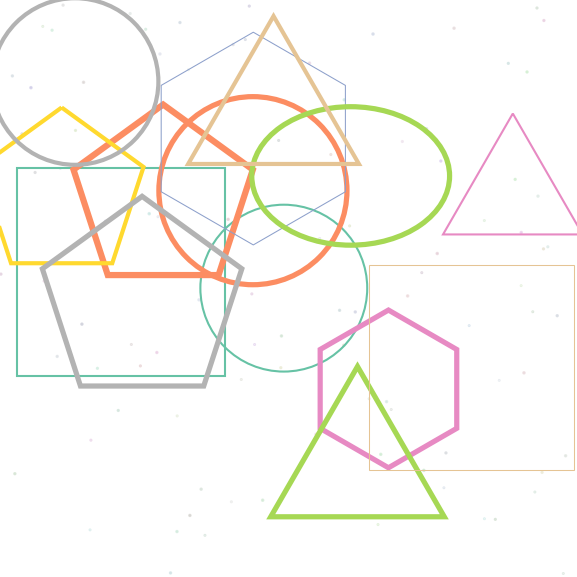[{"shape": "square", "thickness": 1, "radius": 0.9, "center": [0.21, 0.529]}, {"shape": "circle", "thickness": 1, "radius": 0.72, "center": [0.491, 0.5]}, {"shape": "pentagon", "thickness": 3, "radius": 0.82, "center": [0.283, 0.655]}, {"shape": "circle", "thickness": 2.5, "radius": 0.81, "center": [0.438, 0.669]}, {"shape": "hexagon", "thickness": 0.5, "radius": 0.92, "center": [0.439, 0.759]}, {"shape": "triangle", "thickness": 1, "radius": 0.7, "center": [0.888, 0.663]}, {"shape": "hexagon", "thickness": 2.5, "radius": 0.68, "center": [0.673, 0.326]}, {"shape": "oval", "thickness": 2.5, "radius": 0.86, "center": [0.607, 0.694]}, {"shape": "triangle", "thickness": 2.5, "radius": 0.87, "center": [0.619, 0.191]}, {"shape": "pentagon", "thickness": 2, "radius": 0.75, "center": [0.107, 0.664]}, {"shape": "triangle", "thickness": 2, "radius": 0.85, "center": [0.474, 0.801]}, {"shape": "square", "thickness": 0.5, "radius": 0.89, "center": [0.817, 0.363]}, {"shape": "circle", "thickness": 2, "radius": 0.72, "center": [0.13, 0.858]}, {"shape": "pentagon", "thickness": 2.5, "radius": 0.91, "center": [0.246, 0.478]}]